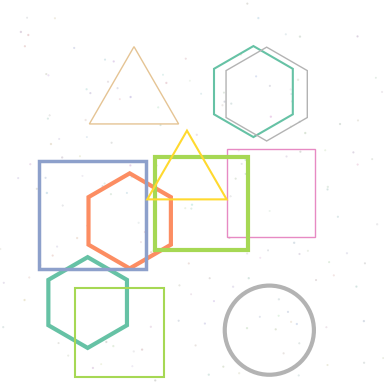[{"shape": "hexagon", "thickness": 3, "radius": 0.59, "center": [0.228, 0.214]}, {"shape": "hexagon", "thickness": 1.5, "radius": 0.59, "center": [0.658, 0.762]}, {"shape": "hexagon", "thickness": 3, "radius": 0.62, "center": [0.337, 0.426]}, {"shape": "square", "thickness": 2.5, "radius": 0.7, "center": [0.24, 0.441]}, {"shape": "square", "thickness": 1, "radius": 0.57, "center": [0.704, 0.499]}, {"shape": "square", "thickness": 3, "radius": 0.61, "center": [0.524, 0.471]}, {"shape": "square", "thickness": 1.5, "radius": 0.58, "center": [0.311, 0.136]}, {"shape": "triangle", "thickness": 1.5, "radius": 0.6, "center": [0.486, 0.542]}, {"shape": "triangle", "thickness": 1, "radius": 0.67, "center": [0.348, 0.745]}, {"shape": "hexagon", "thickness": 1, "radius": 0.61, "center": [0.693, 0.756]}, {"shape": "circle", "thickness": 3, "radius": 0.58, "center": [0.7, 0.142]}]